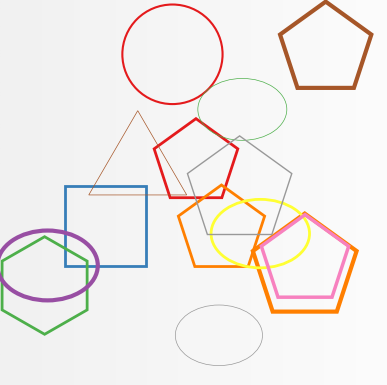[{"shape": "pentagon", "thickness": 2, "radius": 0.57, "center": [0.506, 0.578]}, {"shape": "circle", "thickness": 1.5, "radius": 0.65, "center": [0.445, 0.859]}, {"shape": "square", "thickness": 2, "radius": 0.52, "center": [0.272, 0.414]}, {"shape": "hexagon", "thickness": 2, "radius": 0.63, "center": [0.115, 0.258]}, {"shape": "oval", "thickness": 0.5, "radius": 0.57, "center": [0.625, 0.716]}, {"shape": "oval", "thickness": 3, "radius": 0.65, "center": [0.123, 0.31]}, {"shape": "pentagon", "thickness": 3, "radius": 0.7, "center": [0.786, 0.304]}, {"shape": "pentagon", "thickness": 2, "radius": 0.59, "center": [0.572, 0.402]}, {"shape": "oval", "thickness": 2, "radius": 0.64, "center": [0.672, 0.393]}, {"shape": "pentagon", "thickness": 3, "radius": 0.62, "center": [0.84, 0.872]}, {"shape": "triangle", "thickness": 0.5, "radius": 0.73, "center": [0.355, 0.567]}, {"shape": "pentagon", "thickness": 2.5, "radius": 0.59, "center": [0.787, 0.324]}, {"shape": "oval", "thickness": 0.5, "radius": 0.56, "center": [0.565, 0.129]}, {"shape": "pentagon", "thickness": 1, "radius": 0.71, "center": [0.618, 0.505]}]